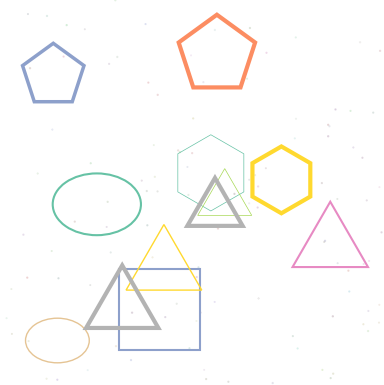[{"shape": "oval", "thickness": 1.5, "radius": 0.57, "center": [0.251, 0.469]}, {"shape": "hexagon", "thickness": 0.5, "radius": 0.49, "center": [0.548, 0.551]}, {"shape": "pentagon", "thickness": 3, "radius": 0.52, "center": [0.563, 0.857]}, {"shape": "square", "thickness": 1.5, "radius": 0.53, "center": [0.414, 0.197]}, {"shape": "pentagon", "thickness": 2.5, "radius": 0.42, "center": [0.138, 0.804]}, {"shape": "triangle", "thickness": 1.5, "radius": 0.57, "center": [0.858, 0.363]}, {"shape": "triangle", "thickness": 0.5, "radius": 0.41, "center": [0.584, 0.481]}, {"shape": "hexagon", "thickness": 3, "radius": 0.43, "center": [0.731, 0.533]}, {"shape": "triangle", "thickness": 1, "radius": 0.57, "center": [0.426, 0.303]}, {"shape": "oval", "thickness": 1, "radius": 0.41, "center": [0.149, 0.116]}, {"shape": "triangle", "thickness": 3, "radius": 0.54, "center": [0.317, 0.202]}, {"shape": "triangle", "thickness": 3, "radius": 0.41, "center": [0.558, 0.455]}]